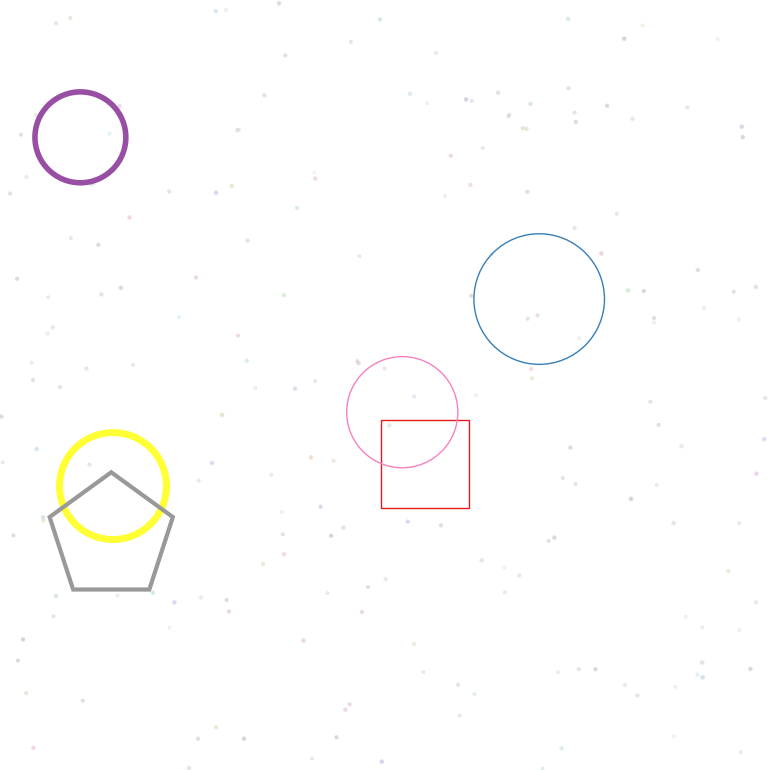[{"shape": "square", "thickness": 0.5, "radius": 0.29, "center": [0.552, 0.397]}, {"shape": "circle", "thickness": 0.5, "radius": 0.42, "center": [0.7, 0.612]}, {"shape": "circle", "thickness": 2, "radius": 0.3, "center": [0.104, 0.822]}, {"shape": "circle", "thickness": 2.5, "radius": 0.35, "center": [0.147, 0.369]}, {"shape": "circle", "thickness": 0.5, "radius": 0.36, "center": [0.522, 0.465]}, {"shape": "pentagon", "thickness": 1.5, "radius": 0.42, "center": [0.144, 0.302]}]